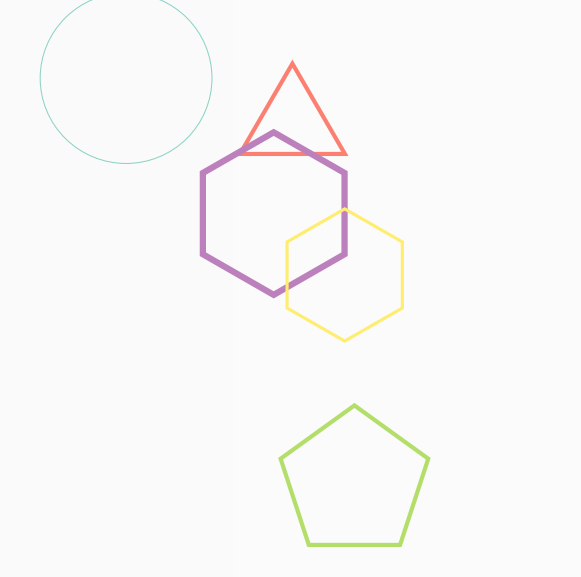[{"shape": "circle", "thickness": 0.5, "radius": 0.74, "center": [0.217, 0.864]}, {"shape": "triangle", "thickness": 2, "radius": 0.52, "center": [0.503, 0.785]}, {"shape": "pentagon", "thickness": 2, "radius": 0.67, "center": [0.61, 0.164]}, {"shape": "hexagon", "thickness": 3, "radius": 0.7, "center": [0.471, 0.629]}, {"shape": "hexagon", "thickness": 1.5, "radius": 0.57, "center": [0.593, 0.523]}]